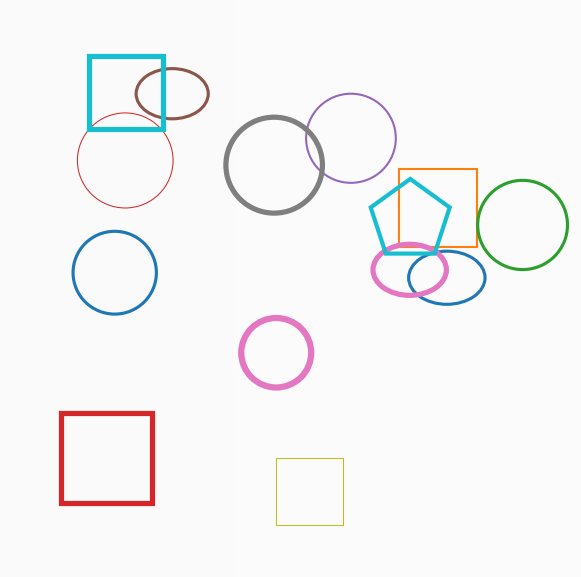[{"shape": "circle", "thickness": 1.5, "radius": 0.36, "center": [0.197, 0.527]}, {"shape": "oval", "thickness": 1.5, "radius": 0.33, "center": [0.769, 0.518]}, {"shape": "square", "thickness": 1, "radius": 0.34, "center": [0.754, 0.639]}, {"shape": "circle", "thickness": 1.5, "radius": 0.39, "center": [0.899, 0.61]}, {"shape": "circle", "thickness": 0.5, "radius": 0.41, "center": [0.215, 0.721]}, {"shape": "square", "thickness": 2.5, "radius": 0.39, "center": [0.183, 0.205]}, {"shape": "circle", "thickness": 1, "radius": 0.39, "center": [0.604, 0.76]}, {"shape": "oval", "thickness": 1.5, "radius": 0.31, "center": [0.296, 0.837]}, {"shape": "oval", "thickness": 2.5, "radius": 0.32, "center": [0.705, 0.532]}, {"shape": "circle", "thickness": 3, "radius": 0.3, "center": [0.475, 0.388]}, {"shape": "circle", "thickness": 2.5, "radius": 0.42, "center": [0.472, 0.713]}, {"shape": "square", "thickness": 0.5, "radius": 0.29, "center": [0.532, 0.148]}, {"shape": "square", "thickness": 2.5, "radius": 0.32, "center": [0.217, 0.839]}, {"shape": "pentagon", "thickness": 2, "radius": 0.36, "center": [0.706, 0.618]}]